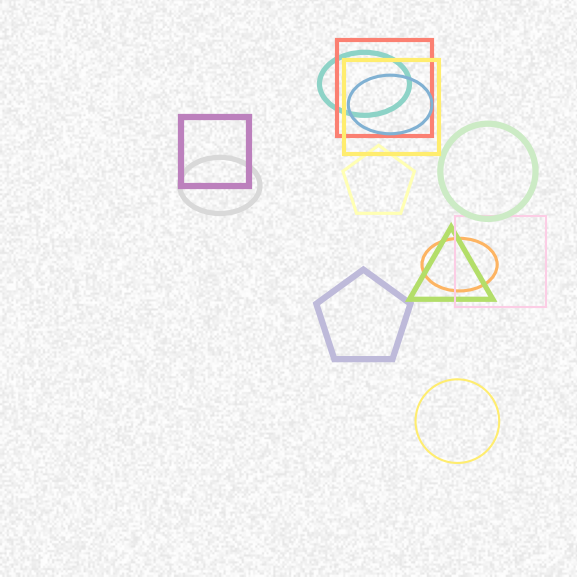[{"shape": "oval", "thickness": 2.5, "radius": 0.39, "center": [0.631, 0.854]}, {"shape": "pentagon", "thickness": 1.5, "radius": 0.33, "center": [0.656, 0.682]}, {"shape": "pentagon", "thickness": 3, "radius": 0.43, "center": [0.629, 0.447]}, {"shape": "square", "thickness": 2, "radius": 0.41, "center": [0.666, 0.847]}, {"shape": "oval", "thickness": 1.5, "radius": 0.36, "center": [0.676, 0.818]}, {"shape": "oval", "thickness": 1.5, "radius": 0.33, "center": [0.796, 0.541]}, {"shape": "triangle", "thickness": 2.5, "radius": 0.42, "center": [0.781, 0.523]}, {"shape": "square", "thickness": 1, "radius": 0.4, "center": [0.867, 0.547]}, {"shape": "oval", "thickness": 2.5, "radius": 0.35, "center": [0.381, 0.678]}, {"shape": "square", "thickness": 3, "radius": 0.3, "center": [0.372, 0.737]}, {"shape": "circle", "thickness": 3, "radius": 0.41, "center": [0.845, 0.703]}, {"shape": "circle", "thickness": 1, "radius": 0.36, "center": [0.792, 0.27]}, {"shape": "square", "thickness": 2, "radius": 0.41, "center": [0.678, 0.814]}]